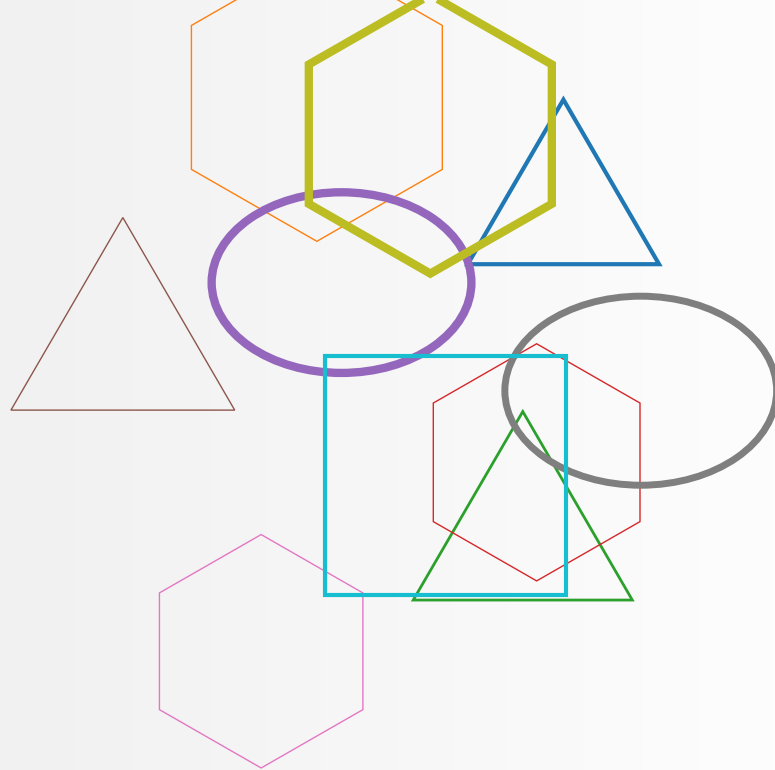[{"shape": "triangle", "thickness": 1.5, "radius": 0.71, "center": [0.727, 0.728]}, {"shape": "hexagon", "thickness": 0.5, "radius": 0.93, "center": [0.409, 0.873]}, {"shape": "triangle", "thickness": 1, "radius": 0.82, "center": [0.675, 0.302]}, {"shape": "hexagon", "thickness": 0.5, "radius": 0.77, "center": [0.692, 0.4]}, {"shape": "oval", "thickness": 3, "radius": 0.84, "center": [0.441, 0.633]}, {"shape": "triangle", "thickness": 0.5, "radius": 0.83, "center": [0.158, 0.551]}, {"shape": "hexagon", "thickness": 0.5, "radius": 0.76, "center": [0.337, 0.154]}, {"shape": "oval", "thickness": 2.5, "radius": 0.88, "center": [0.827, 0.493]}, {"shape": "hexagon", "thickness": 3, "radius": 0.91, "center": [0.555, 0.826]}, {"shape": "square", "thickness": 1.5, "radius": 0.78, "center": [0.575, 0.382]}]